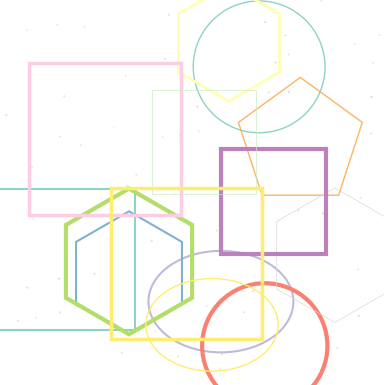[{"shape": "circle", "thickness": 1, "radius": 0.86, "center": [0.673, 0.826]}, {"shape": "square", "thickness": 1.5, "radius": 0.91, "center": [0.169, 0.326]}, {"shape": "hexagon", "thickness": 2, "radius": 0.76, "center": [0.595, 0.888]}, {"shape": "oval", "thickness": 1.5, "radius": 0.94, "center": [0.574, 0.217]}, {"shape": "circle", "thickness": 3, "radius": 0.81, "center": [0.688, 0.102]}, {"shape": "hexagon", "thickness": 1.5, "radius": 0.79, "center": [0.335, 0.292]}, {"shape": "pentagon", "thickness": 1, "radius": 0.85, "center": [0.78, 0.63]}, {"shape": "hexagon", "thickness": 3, "radius": 0.95, "center": [0.335, 0.321]}, {"shape": "square", "thickness": 2.5, "radius": 0.99, "center": [0.272, 0.639]}, {"shape": "hexagon", "thickness": 0.5, "radius": 0.87, "center": [0.87, 0.337]}, {"shape": "square", "thickness": 3, "radius": 0.68, "center": [0.71, 0.476]}, {"shape": "square", "thickness": 0.5, "radius": 0.67, "center": [0.53, 0.631]}, {"shape": "oval", "thickness": 1, "radius": 0.86, "center": [0.551, 0.156]}, {"shape": "square", "thickness": 2.5, "radius": 0.98, "center": [0.484, 0.316]}]